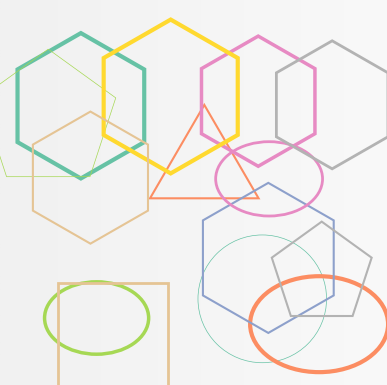[{"shape": "hexagon", "thickness": 3, "radius": 0.94, "center": [0.209, 0.725]}, {"shape": "circle", "thickness": 0.5, "radius": 0.83, "center": [0.677, 0.224]}, {"shape": "oval", "thickness": 3, "radius": 0.89, "center": [0.823, 0.158]}, {"shape": "triangle", "thickness": 1.5, "radius": 0.81, "center": [0.527, 0.566]}, {"shape": "hexagon", "thickness": 1.5, "radius": 0.97, "center": [0.692, 0.33]}, {"shape": "hexagon", "thickness": 2.5, "radius": 0.85, "center": [0.666, 0.737]}, {"shape": "oval", "thickness": 2, "radius": 0.69, "center": [0.694, 0.535]}, {"shape": "oval", "thickness": 2.5, "radius": 0.67, "center": [0.249, 0.174]}, {"shape": "pentagon", "thickness": 0.5, "radius": 0.92, "center": [0.125, 0.689]}, {"shape": "hexagon", "thickness": 3, "radius": 1.0, "center": [0.441, 0.749]}, {"shape": "square", "thickness": 2, "radius": 0.7, "center": [0.292, 0.125]}, {"shape": "hexagon", "thickness": 1.5, "radius": 0.86, "center": [0.233, 0.539]}, {"shape": "pentagon", "thickness": 1.5, "radius": 0.68, "center": [0.83, 0.289]}, {"shape": "hexagon", "thickness": 2, "radius": 0.83, "center": [0.857, 0.728]}]